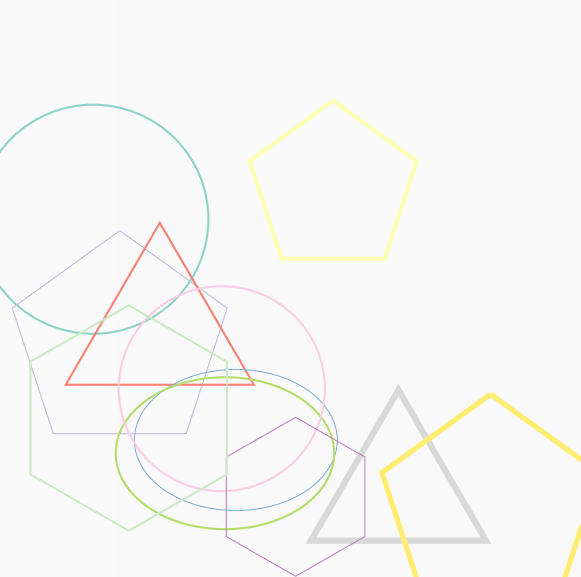[{"shape": "circle", "thickness": 1, "radius": 0.99, "center": [0.16, 0.62]}, {"shape": "pentagon", "thickness": 2, "radius": 0.76, "center": [0.573, 0.674]}, {"shape": "pentagon", "thickness": 0.5, "radius": 0.97, "center": [0.206, 0.405]}, {"shape": "triangle", "thickness": 1, "radius": 0.93, "center": [0.275, 0.426]}, {"shape": "oval", "thickness": 0.5, "radius": 0.87, "center": [0.406, 0.237]}, {"shape": "oval", "thickness": 1, "radius": 0.94, "center": [0.387, 0.214]}, {"shape": "circle", "thickness": 1, "radius": 0.89, "center": [0.382, 0.326]}, {"shape": "triangle", "thickness": 3, "radius": 0.87, "center": [0.686, 0.15]}, {"shape": "hexagon", "thickness": 0.5, "radius": 0.69, "center": [0.509, 0.139]}, {"shape": "hexagon", "thickness": 1, "radius": 0.98, "center": [0.221, 0.275]}, {"shape": "pentagon", "thickness": 2.5, "radius": 0.98, "center": [0.844, 0.12]}]